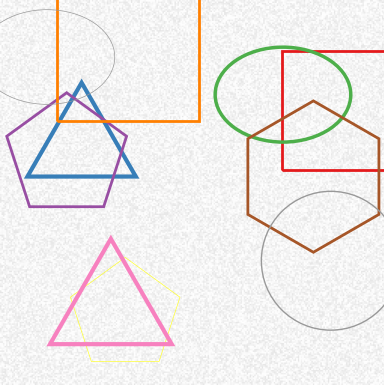[{"shape": "square", "thickness": 2, "radius": 0.77, "center": [0.886, 0.714]}, {"shape": "triangle", "thickness": 3, "radius": 0.81, "center": [0.212, 0.623]}, {"shape": "oval", "thickness": 2.5, "radius": 0.88, "center": [0.735, 0.754]}, {"shape": "pentagon", "thickness": 2, "radius": 0.82, "center": [0.173, 0.595]}, {"shape": "square", "thickness": 2, "radius": 0.92, "center": [0.333, 0.87]}, {"shape": "pentagon", "thickness": 0.5, "radius": 0.75, "center": [0.325, 0.182]}, {"shape": "hexagon", "thickness": 2, "radius": 0.98, "center": [0.814, 0.541]}, {"shape": "triangle", "thickness": 3, "radius": 0.91, "center": [0.288, 0.197]}, {"shape": "oval", "thickness": 0.5, "radius": 0.88, "center": [0.122, 0.852]}, {"shape": "circle", "thickness": 1, "radius": 0.9, "center": [0.859, 0.323]}]